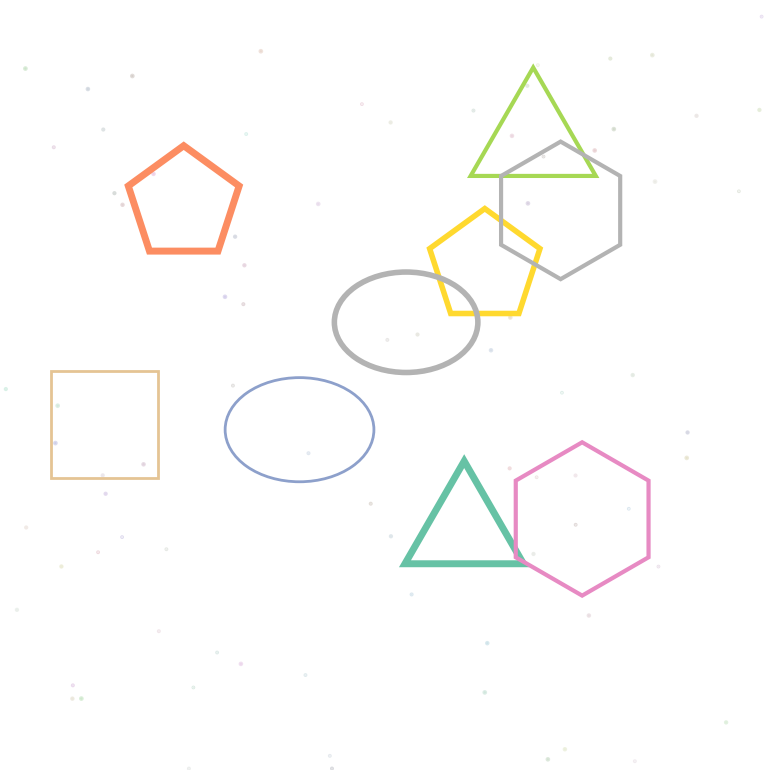[{"shape": "triangle", "thickness": 2.5, "radius": 0.44, "center": [0.603, 0.312]}, {"shape": "pentagon", "thickness": 2.5, "radius": 0.38, "center": [0.239, 0.735]}, {"shape": "oval", "thickness": 1, "radius": 0.48, "center": [0.389, 0.442]}, {"shape": "hexagon", "thickness": 1.5, "radius": 0.5, "center": [0.756, 0.326]}, {"shape": "triangle", "thickness": 1.5, "radius": 0.47, "center": [0.692, 0.818]}, {"shape": "pentagon", "thickness": 2, "radius": 0.38, "center": [0.63, 0.654]}, {"shape": "square", "thickness": 1, "radius": 0.35, "center": [0.136, 0.449]}, {"shape": "hexagon", "thickness": 1.5, "radius": 0.45, "center": [0.728, 0.727]}, {"shape": "oval", "thickness": 2, "radius": 0.47, "center": [0.527, 0.581]}]